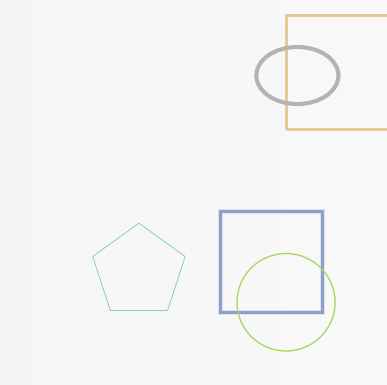[{"shape": "pentagon", "thickness": 0.5, "radius": 0.63, "center": [0.359, 0.295]}, {"shape": "square", "thickness": 2.5, "radius": 0.66, "center": [0.698, 0.32]}, {"shape": "circle", "thickness": 1, "radius": 0.63, "center": [0.738, 0.215]}, {"shape": "square", "thickness": 2, "radius": 0.74, "center": [0.886, 0.813]}, {"shape": "oval", "thickness": 3, "radius": 0.53, "center": [0.767, 0.804]}]